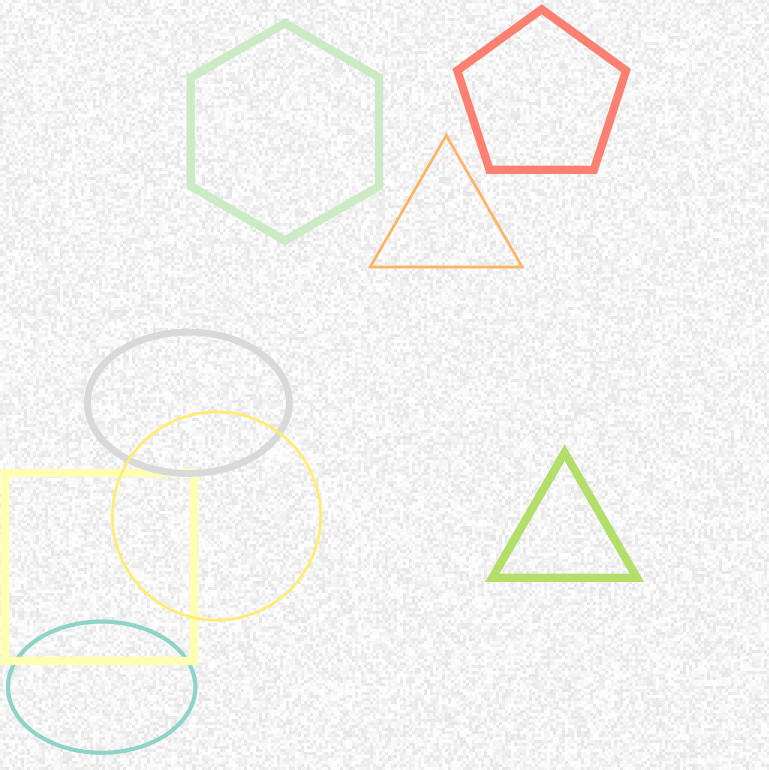[{"shape": "oval", "thickness": 1.5, "radius": 0.61, "center": [0.132, 0.108]}, {"shape": "square", "thickness": 3, "radius": 0.61, "center": [0.129, 0.264]}, {"shape": "pentagon", "thickness": 3, "radius": 0.58, "center": [0.704, 0.873]}, {"shape": "triangle", "thickness": 1, "radius": 0.57, "center": [0.579, 0.71]}, {"shape": "triangle", "thickness": 3, "radius": 0.54, "center": [0.733, 0.304]}, {"shape": "oval", "thickness": 2.5, "radius": 0.66, "center": [0.245, 0.477]}, {"shape": "hexagon", "thickness": 3, "radius": 0.71, "center": [0.37, 0.829]}, {"shape": "circle", "thickness": 1, "radius": 0.68, "center": [0.281, 0.33]}]